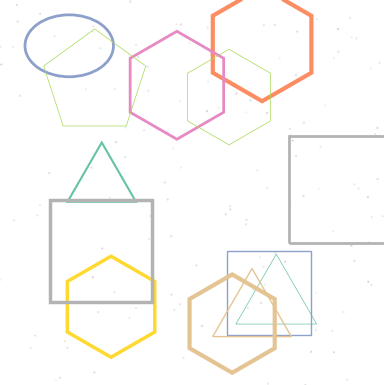[{"shape": "triangle", "thickness": 1.5, "radius": 0.51, "center": [0.264, 0.527]}, {"shape": "triangle", "thickness": 0.5, "radius": 0.61, "center": [0.718, 0.219]}, {"shape": "hexagon", "thickness": 3, "radius": 0.74, "center": [0.681, 0.885]}, {"shape": "oval", "thickness": 2, "radius": 0.57, "center": [0.18, 0.881]}, {"shape": "square", "thickness": 1, "radius": 0.55, "center": [0.699, 0.239]}, {"shape": "hexagon", "thickness": 2, "radius": 0.7, "center": [0.459, 0.779]}, {"shape": "pentagon", "thickness": 0.5, "radius": 0.7, "center": [0.246, 0.785]}, {"shape": "hexagon", "thickness": 0.5, "radius": 0.62, "center": [0.595, 0.748]}, {"shape": "hexagon", "thickness": 2.5, "radius": 0.66, "center": [0.288, 0.203]}, {"shape": "hexagon", "thickness": 3, "radius": 0.64, "center": [0.603, 0.159]}, {"shape": "triangle", "thickness": 1, "radius": 0.59, "center": [0.655, 0.185]}, {"shape": "square", "thickness": 2, "radius": 0.69, "center": [0.89, 0.507]}, {"shape": "square", "thickness": 2.5, "radius": 0.67, "center": [0.262, 0.348]}]